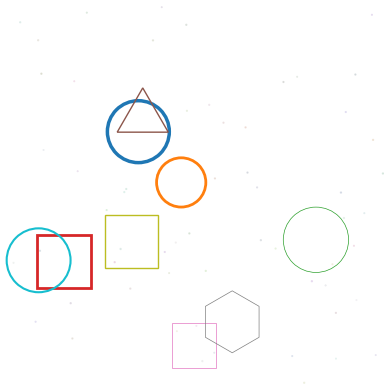[{"shape": "circle", "thickness": 2.5, "radius": 0.4, "center": [0.359, 0.658]}, {"shape": "circle", "thickness": 2, "radius": 0.32, "center": [0.471, 0.526]}, {"shape": "circle", "thickness": 0.5, "radius": 0.42, "center": [0.821, 0.377]}, {"shape": "square", "thickness": 2, "radius": 0.35, "center": [0.166, 0.321]}, {"shape": "triangle", "thickness": 1, "radius": 0.38, "center": [0.371, 0.695]}, {"shape": "square", "thickness": 0.5, "radius": 0.29, "center": [0.504, 0.103]}, {"shape": "hexagon", "thickness": 0.5, "radius": 0.4, "center": [0.603, 0.164]}, {"shape": "square", "thickness": 1, "radius": 0.34, "center": [0.342, 0.372]}, {"shape": "circle", "thickness": 1.5, "radius": 0.41, "center": [0.1, 0.324]}]